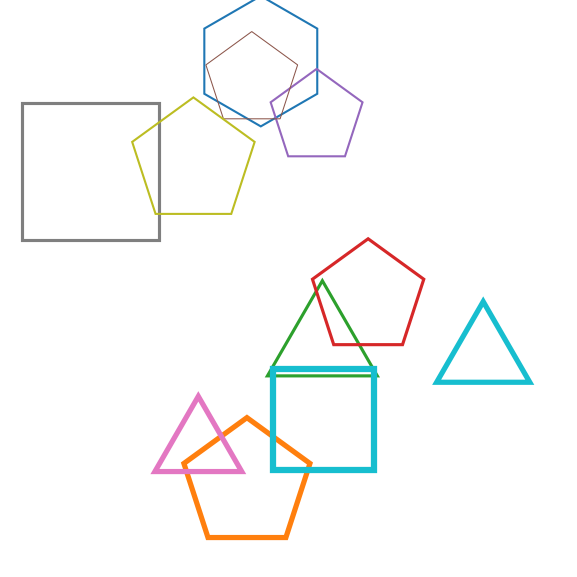[{"shape": "hexagon", "thickness": 1, "radius": 0.56, "center": [0.452, 0.893]}, {"shape": "pentagon", "thickness": 2.5, "radius": 0.57, "center": [0.428, 0.161]}, {"shape": "triangle", "thickness": 1.5, "radius": 0.55, "center": [0.558, 0.403]}, {"shape": "pentagon", "thickness": 1.5, "radius": 0.51, "center": [0.637, 0.484]}, {"shape": "pentagon", "thickness": 1, "radius": 0.42, "center": [0.548, 0.796]}, {"shape": "pentagon", "thickness": 0.5, "radius": 0.42, "center": [0.436, 0.861]}, {"shape": "triangle", "thickness": 2.5, "radius": 0.43, "center": [0.343, 0.226]}, {"shape": "square", "thickness": 1.5, "radius": 0.6, "center": [0.157, 0.702]}, {"shape": "pentagon", "thickness": 1, "radius": 0.56, "center": [0.335, 0.719]}, {"shape": "triangle", "thickness": 2.5, "radius": 0.47, "center": [0.837, 0.384]}, {"shape": "square", "thickness": 3, "radius": 0.44, "center": [0.56, 0.272]}]